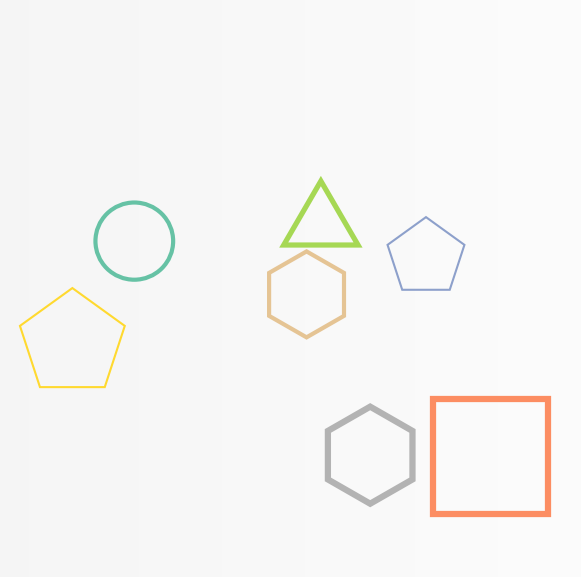[{"shape": "circle", "thickness": 2, "radius": 0.33, "center": [0.231, 0.582]}, {"shape": "square", "thickness": 3, "radius": 0.5, "center": [0.844, 0.208]}, {"shape": "pentagon", "thickness": 1, "radius": 0.35, "center": [0.733, 0.554]}, {"shape": "triangle", "thickness": 2.5, "radius": 0.37, "center": [0.552, 0.612]}, {"shape": "pentagon", "thickness": 1, "radius": 0.47, "center": [0.124, 0.406]}, {"shape": "hexagon", "thickness": 2, "radius": 0.37, "center": [0.527, 0.489]}, {"shape": "hexagon", "thickness": 3, "radius": 0.42, "center": [0.637, 0.211]}]